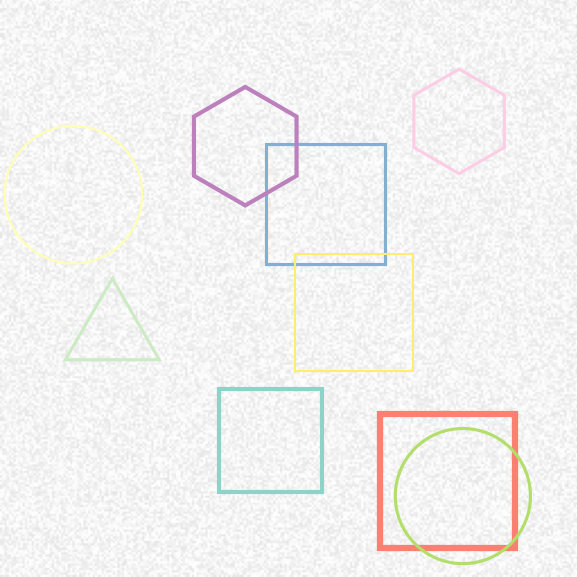[{"shape": "square", "thickness": 2, "radius": 0.45, "center": [0.468, 0.237]}, {"shape": "circle", "thickness": 1, "radius": 0.6, "center": [0.127, 0.662]}, {"shape": "square", "thickness": 3, "radius": 0.58, "center": [0.775, 0.166]}, {"shape": "square", "thickness": 1.5, "radius": 0.52, "center": [0.564, 0.646]}, {"shape": "circle", "thickness": 1.5, "radius": 0.59, "center": [0.801, 0.14]}, {"shape": "hexagon", "thickness": 1.5, "radius": 0.45, "center": [0.795, 0.789]}, {"shape": "hexagon", "thickness": 2, "radius": 0.51, "center": [0.425, 0.746]}, {"shape": "triangle", "thickness": 1.5, "radius": 0.47, "center": [0.195, 0.423]}, {"shape": "square", "thickness": 1, "radius": 0.51, "center": [0.613, 0.458]}]